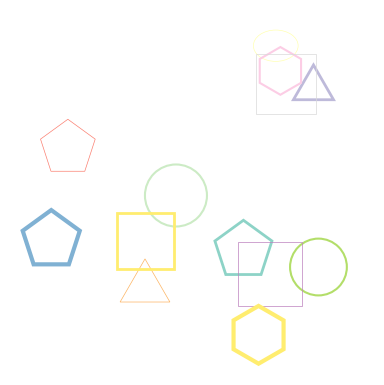[{"shape": "pentagon", "thickness": 2, "radius": 0.39, "center": [0.632, 0.35]}, {"shape": "oval", "thickness": 0.5, "radius": 0.29, "center": [0.716, 0.881]}, {"shape": "triangle", "thickness": 2, "radius": 0.3, "center": [0.814, 0.771]}, {"shape": "pentagon", "thickness": 0.5, "radius": 0.37, "center": [0.176, 0.616]}, {"shape": "pentagon", "thickness": 3, "radius": 0.39, "center": [0.133, 0.376]}, {"shape": "triangle", "thickness": 0.5, "radius": 0.37, "center": [0.377, 0.253]}, {"shape": "circle", "thickness": 1.5, "radius": 0.37, "center": [0.827, 0.306]}, {"shape": "hexagon", "thickness": 1.5, "radius": 0.31, "center": [0.728, 0.816]}, {"shape": "square", "thickness": 0.5, "radius": 0.39, "center": [0.743, 0.781]}, {"shape": "square", "thickness": 0.5, "radius": 0.42, "center": [0.702, 0.288]}, {"shape": "circle", "thickness": 1.5, "radius": 0.4, "center": [0.457, 0.492]}, {"shape": "hexagon", "thickness": 3, "radius": 0.38, "center": [0.672, 0.13]}, {"shape": "square", "thickness": 2, "radius": 0.37, "center": [0.379, 0.374]}]